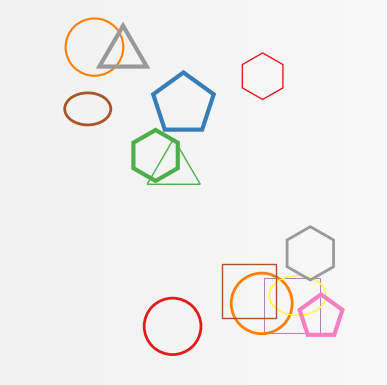[{"shape": "circle", "thickness": 2, "radius": 0.37, "center": [0.445, 0.152]}, {"shape": "hexagon", "thickness": 1, "radius": 0.3, "center": [0.678, 0.802]}, {"shape": "pentagon", "thickness": 3, "radius": 0.41, "center": [0.473, 0.73]}, {"shape": "triangle", "thickness": 1, "radius": 0.4, "center": [0.448, 0.561]}, {"shape": "hexagon", "thickness": 3, "radius": 0.33, "center": [0.402, 0.596]}, {"shape": "square", "thickness": 0.5, "radius": 0.36, "center": [0.754, 0.206]}, {"shape": "circle", "thickness": 2, "radius": 0.39, "center": [0.675, 0.212]}, {"shape": "circle", "thickness": 1.5, "radius": 0.37, "center": [0.244, 0.878]}, {"shape": "oval", "thickness": 1, "radius": 0.37, "center": [0.768, 0.232]}, {"shape": "oval", "thickness": 2, "radius": 0.3, "center": [0.226, 0.717]}, {"shape": "square", "thickness": 1, "radius": 0.35, "center": [0.643, 0.243]}, {"shape": "pentagon", "thickness": 3, "radius": 0.29, "center": [0.828, 0.177]}, {"shape": "triangle", "thickness": 3, "radius": 0.35, "center": [0.318, 0.862]}, {"shape": "hexagon", "thickness": 2, "radius": 0.35, "center": [0.801, 0.342]}]